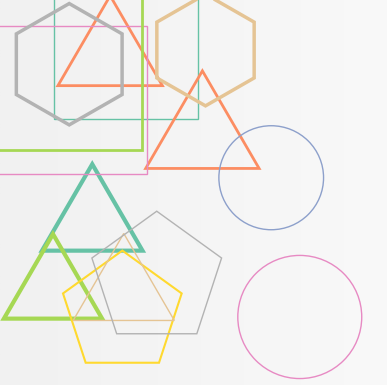[{"shape": "triangle", "thickness": 3, "radius": 0.75, "center": [0.238, 0.424]}, {"shape": "square", "thickness": 1, "radius": 0.93, "center": [0.324, 0.877]}, {"shape": "triangle", "thickness": 2, "radius": 0.85, "center": [0.522, 0.647]}, {"shape": "triangle", "thickness": 2, "radius": 0.78, "center": [0.284, 0.855]}, {"shape": "circle", "thickness": 1, "radius": 0.68, "center": [0.7, 0.538]}, {"shape": "square", "thickness": 1, "radius": 0.96, "center": [0.186, 0.74]}, {"shape": "circle", "thickness": 1, "radius": 0.8, "center": [0.774, 0.177]}, {"shape": "triangle", "thickness": 3, "radius": 0.73, "center": [0.137, 0.246]}, {"shape": "square", "thickness": 2, "radius": 0.98, "center": [0.17, 0.808]}, {"shape": "pentagon", "thickness": 1.5, "radius": 0.81, "center": [0.316, 0.188]}, {"shape": "hexagon", "thickness": 2.5, "radius": 0.73, "center": [0.53, 0.87]}, {"shape": "triangle", "thickness": 1, "radius": 0.75, "center": [0.319, 0.243]}, {"shape": "pentagon", "thickness": 1, "radius": 0.88, "center": [0.404, 0.275]}, {"shape": "hexagon", "thickness": 2.5, "radius": 0.79, "center": [0.179, 0.833]}]